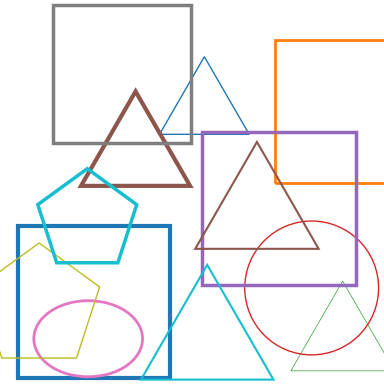[{"shape": "square", "thickness": 3, "radius": 0.99, "center": [0.245, 0.216]}, {"shape": "triangle", "thickness": 1, "radius": 0.67, "center": [0.531, 0.718]}, {"shape": "square", "thickness": 2, "radius": 0.93, "center": [0.899, 0.71]}, {"shape": "triangle", "thickness": 0.5, "radius": 0.78, "center": [0.89, 0.114]}, {"shape": "circle", "thickness": 1, "radius": 0.87, "center": [0.81, 0.252]}, {"shape": "square", "thickness": 2.5, "radius": 1.0, "center": [0.724, 0.459]}, {"shape": "triangle", "thickness": 1.5, "radius": 0.93, "center": [0.667, 0.446]}, {"shape": "triangle", "thickness": 3, "radius": 0.82, "center": [0.352, 0.599]}, {"shape": "oval", "thickness": 2, "radius": 0.71, "center": [0.229, 0.12]}, {"shape": "square", "thickness": 2.5, "radius": 0.9, "center": [0.318, 0.808]}, {"shape": "pentagon", "thickness": 1, "radius": 0.83, "center": [0.102, 0.204]}, {"shape": "triangle", "thickness": 1.5, "radius": 0.99, "center": [0.538, 0.113]}, {"shape": "pentagon", "thickness": 2.5, "radius": 0.68, "center": [0.227, 0.427]}]